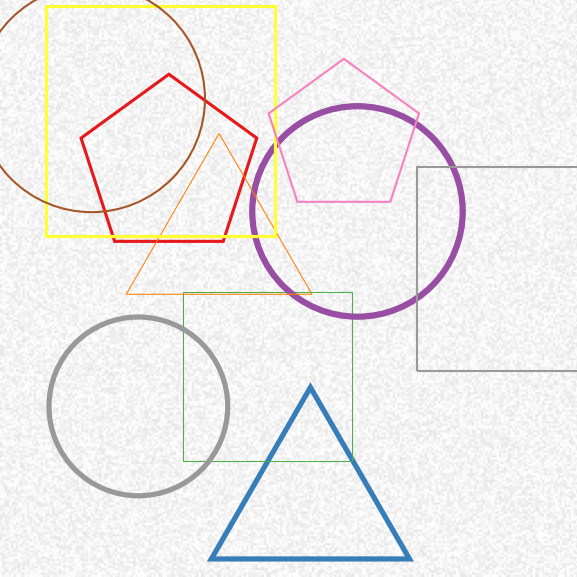[{"shape": "pentagon", "thickness": 1.5, "radius": 0.8, "center": [0.293, 0.711]}, {"shape": "triangle", "thickness": 2.5, "radius": 0.99, "center": [0.538, 0.13]}, {"shape": "square", "thickness": 0.5, "radius": 0.73, "center": [0.464, 0.347]}, {"shape": "circle", "thickness": 3, "radius": 0.91, "center": [0.619, 0.633]}, {"shape": "triangle", "thickness": 0.5, "radius": 0.93, "center": [0.379, 0.582]}, {"shape": "square", "thickness": 1.5, "radius": 0.99, "center": [0.278, 0.79]}, {"shape": "circle", "thickness": 1, "radius": 0.98, "center": [0.158, 0.828]}, {"shape": "pentagon", "thickness": 1, "radius": 0.68, "center": [0.595, 0.76]}, {"shape": "circle", "thickness": 2.5, "radius": 0.77, "center": [0.24, 0.295]}, {"shape": "square", "thickness": 1, "radius": 0.88, "center": [0.899, 0.534]}]